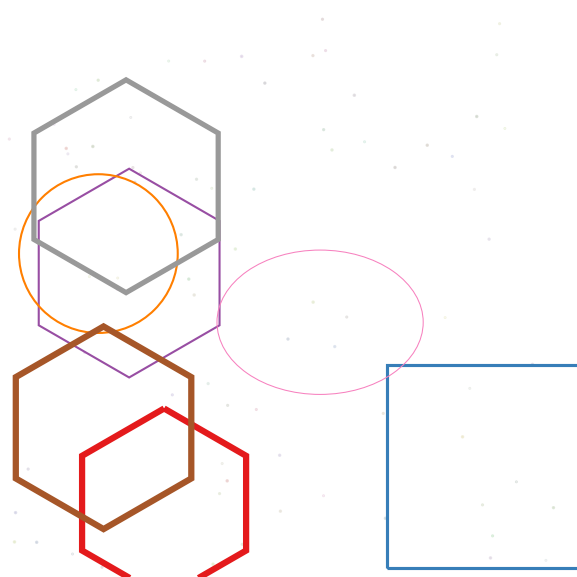[{"shape": "hexagon", "thickness": 3, "radius": 0.82, "center": [0.284, 0.128]}, {"shape": "square", "thickness": 1.5, "radius": 0.88, "center": [0.846, 0.191]}, {"shape": "hexagon", "thickness": 1, "radius": 0.9, "center": [0.224, 0.526]}, {"shape": "circle", "thickness": 1, "radius": 0.69, "center": [0.17, 0.56]}, {"shape": "hexagon", "thickness": 3, "radius": 0.88, "center": [0.179, 0.258]}, {"shape": "oval", "thickness": 0.5, "radius": 0.89, "center": [0.554, 0.441]}, {"shape": "hexagon", "thickness": 2.5, "radius": 0.92, "center": [0.218, 0.677]}]